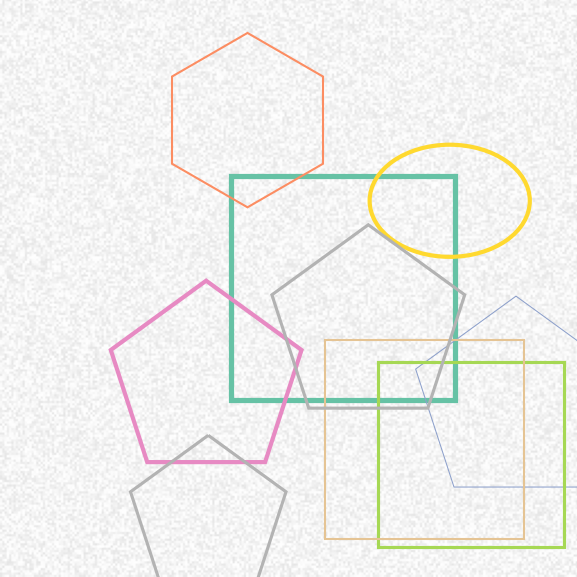[{"shape": "square", "thickness": 2.5, "radius": 0.97, "center": [0.593, 0.501]}, {"shape": "hexagon", "thickness": 1, "radius": 0.75, "center": [0.429, 0.791]}, {"shape": "pentagon", "thickness": 0.5, "radius": 0.91, "center": [0.894, 0.304]}, {"shape": "pentagon", "thickness": 2, "radius": 0.87, "center": [0.357, 0.339]}, {"shape": "square", "thickness": 1.5, "radius": 0.8, "center": [0.816, 0.212]}, {"shape": "oval", "thickness": 2, "radius": 0.69, "center": [0.779, 0.651]}, {"shape": "square", "thickness": 1, "radius": 0.86, "center": [0.735, 0.238]}, {"shape": "pentagon", "thickness": 1.5, "radius": 0.88, "center": [0.638, 0.434]}, {"shape": "pentagon", "thickness": 1.5, "radius": 0.71, "center": [0.361, 0.104]}]